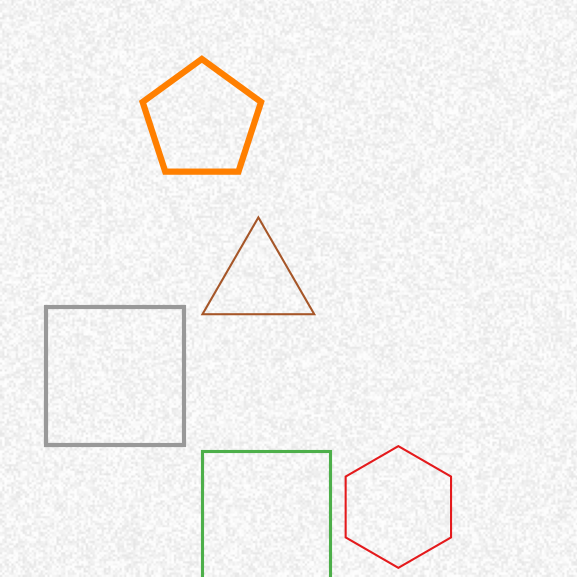[{"shape": "hexagon", "thickness": 1, "radius": 0.53, "center": [0.69, 0.121]}, {"shape": "square", "thickness": 1.5, "radius": 0.55, "center": [0.461, 0.108]}, {"shape": "pentagon", "thickness": 3, "radius": 0.54, "center": [0.35, 0.789]}, {"shape": "triangle", "thickness": 1, "radius": 0.56, "center": [0.447, 0.511]}, {"shape": "square", "thickness": 2, "radius": 0.6, "center": [0.199, 0.348]}]